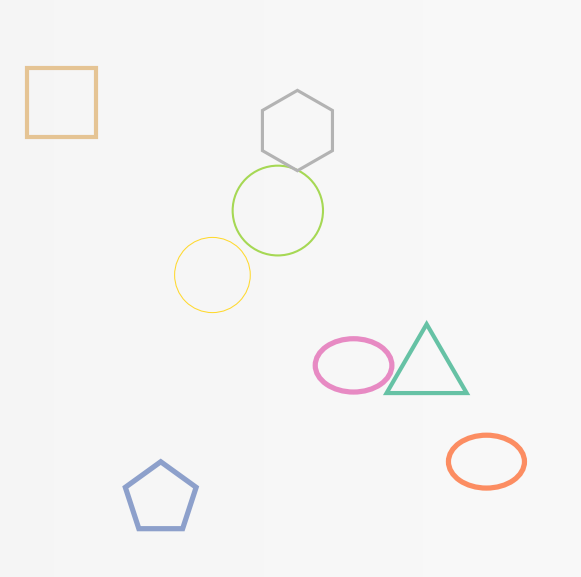[{"shape": "triangle", "thickness": 2, "radius": 0.4, "center": [0.734, 0.358]}, {"shape": "oval", "thickness": 2.5, "radius": 0.33, "center": [0.837, 0.2]}, {"shape": "pentagon", "thickness": 2.5, "radius": 0.32, "center": [0.277, 0.135]}, {"shape": "oval", "thickness": 2.5, "radius": 0.33, "center": [0.608, 0.366]}, {"shape": "circle", "thickness": 1, "radius": 0.39, "center": [0.478, 0.635]}, {"shape": "circle", "thickness": 0.5, "radius": 0.33, "center": [0.365, 0.523]}, {"shape": "square", "thickness": 2, "radius": 0.3, "center": [0.105, 0.822]}, {"shape": "hexagon", "thickness": 1.5, "radius": 0.35, "center": [0.512, 0.773]}]